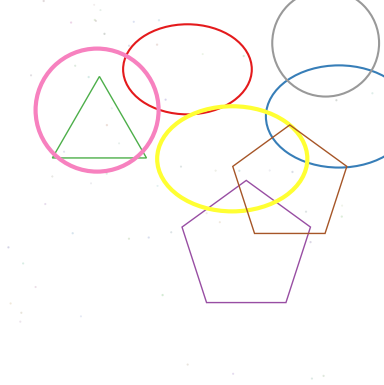[{"shape": "oval", "thickness": 1.5, "radius": 0.84, "center": [0.487, 0.82]}, {"shape": "oval", "thickness": 1.5, "radius": 0.95, "center": [0.88, 0.697]}, {"shape": "triangle", "thickness": 1, "radius": 0.71, "center": [0.258, 0.66]}, {"shape": "pentagon", "thickness": 1, "radius": 0.88, "center": [0.64, 0.356]}, {"shape": "oval", "thickness": 3, "radius": 0.98, "center": [0.603, 0.587]}, {"shape": "pentagon", "thickness": 1, "radius": 0.78, "center": [0.753, 0.52]}, {"shape": "circle", "thickness": 3, "radius": 0.8, "center": [0.252, 0.714]}, {"shape": "circle", "thickness": 1.5, "radius": 0.69, "center": [0.846, 0.888]}]